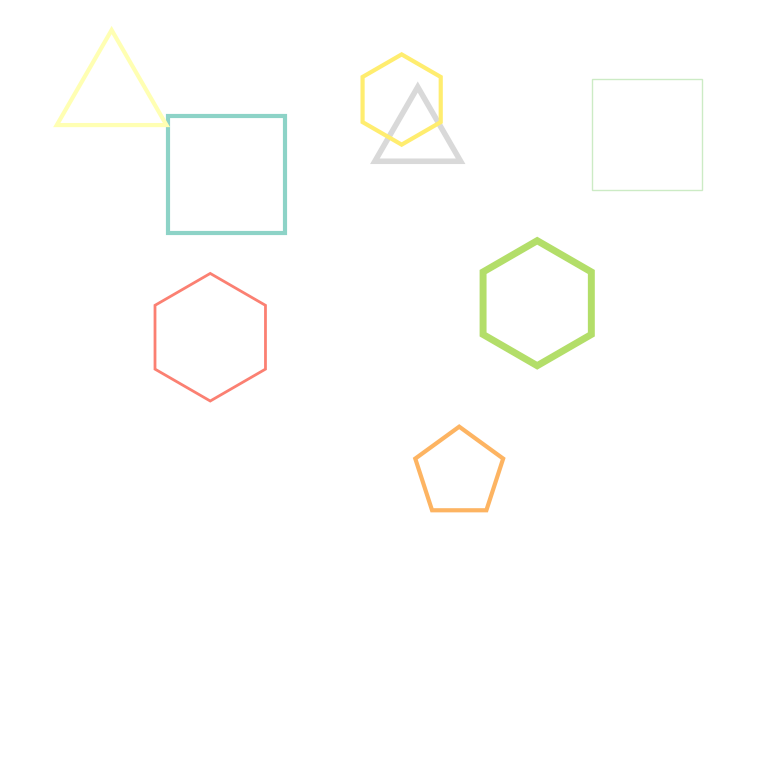[{"shape": "square", "thickness": 1.5, "radius": 0.38, "center": [0.294, 0.774]}, {"shape": "triangle", "thickness": 1.5, "radius": 0.41, "center": [0.145, 0.879]}, {"shape": "hexagon", "thickness": 1, "radius": 0.41, "center": [0.273, 0.562]}, {"shape": "pentagon", "thickness": 1.5, "radius": 0.3, "center": [0.596, 0.386]}, {"shape": "hexagon", "thickness": 2.5, "radius": 0.41, "center": [0.698, 0.606]}, {"shape": "triangle", "thickness": 2, "radius": 0.32, "center": [0.543, 0.823]}, {"shape": "square", "thickness": 0.5, "radius": 0.36, "center": [0.84, 0.825]}, {"shape": "hexagon", "thickness": 1.5, "radius": 0.29, "center": [0.522, 0.871]}]